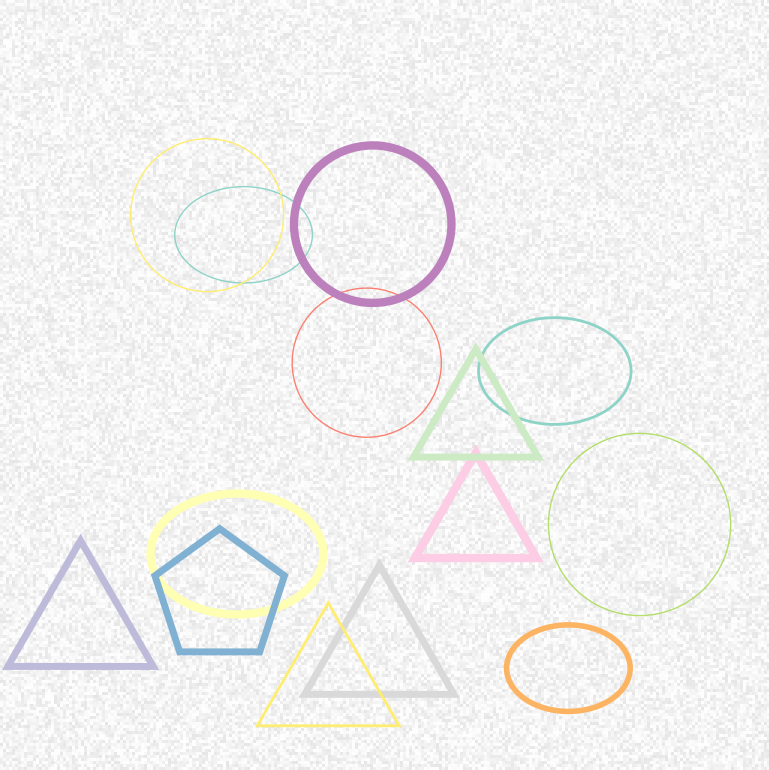[{"shape": "oval", "thickness": 1, "radius": 0.5, "center": [0.721, 0.518]}, {"shape": "oval", "thickness": 0.5, "radius": 0.45, "center": [0.316, 0.695]}, {"shape": "oval", "thickness": 3, "radius": 0.56, "center": [0.308, 0.281]}, {"shape": "triangle", "thickness": 2.5, "radius": 0.54, "center": [0.105, 0.189]}, {"shape": "circle", "thickness": 0.5, "radius": 0.48, "center": [0.476, 0.529]}, {"shape": "pentagon", "thickness": 2.5, "radius": 0.44, "center": [0.285, 0.225]}, {"shape": "oval", "thickness": 2, "radius": 0.4, "center": [0.738, 0.132]}, {"shape": "circle", "thickness": 0.5, "radius": 0.59, "center": [0.831, 0.319]}, {"shape": "triangle", "thickness": 3, "radius": 0.46, "center": [0.618, 0.321]}, {"shape": "triangle", "thickness": 2.5, "radius": 0.56, "center": [0.493, 0.154]}, {"shape": "circle", "thickness": 3, "radius": 0.51, "center": [0.484, 0.709]}, {"shape": "triangle", "thickness": 2.5, "radius": 0.47, "center": [0.618, 0.453]}, {"shape": "circle", "thickness": 0.5, "radius": 0.5, "center": [0.269, 0.721]}, {"shape": "triangle", "thickness": 1, "radius": 0.53, "center": [0.426, 0.111]}]